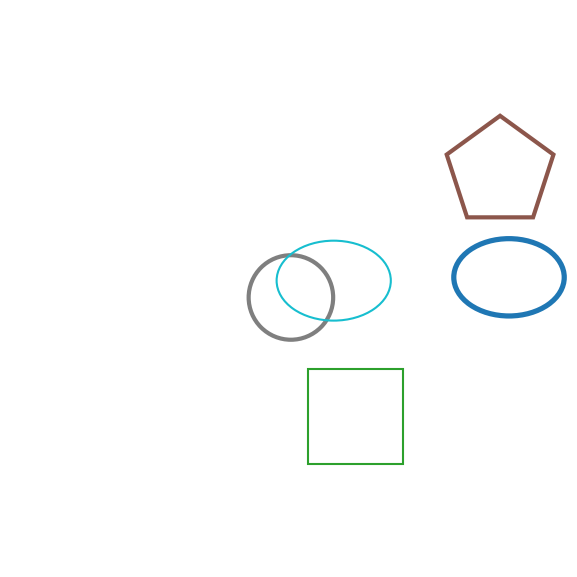[{"shape": "oval", "thickness": 2.5, "radius": 0.48, "center": [0.881, 0.519]}, {"shape": "square", "thickness": 1, "radius": 0.41, "center": [0.615, 0.277]}, {"shape": "pentagon", "thickness": 2, "radius": 0.49, "center": [0.866, 0.701]}, {"shape": "circle", "thickness": 2, "radius": 0.37, "center": [0.504, 0.484]}, {"shape": "oval", "thickness": 1, "radius": 0.49, "center": [0.578, 0.513]}]